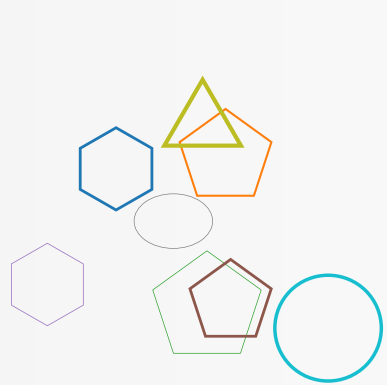[{"shape": "hexagon", "thickness": 2, "radius": 0.53, "center": [0.3, 0.561]}, {"shape": "pentagon", "thickness": 1.5, "radius": 0.62, "center": [0.582, 0.592]}, {"shape": "pentagon", "thickness": 0.5, "radius": 0.74, "center": [0.534, 0.201]}, {"shape": "hexagon", "thickness": 0.5, "radius": 0.54, "center": [0.122, 0.261]}, {"shape": "pentagon", "thickness": 2, "radius": 0.55, "center": [0.595, 0.216]}, {"shape": "oval", "thickness": 0.5, "radius": 0.51, "center": [0.447, 0.426]}, {"shape": "triangle", "thickness": 3, "radius": 0.57, "center": [0.523, 0.679]}, {"shape": "circle", "thickness": 2.5, "radius": 0.69, "center": [0.847, 0.148]}]